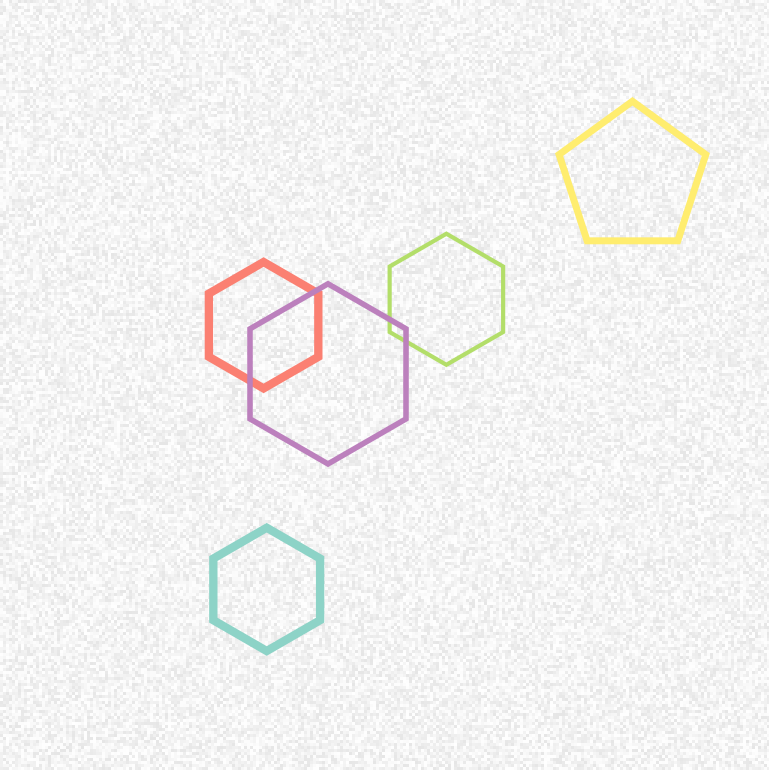[{"shape": "hexagon", "thickness": 3, "radius": 0.4, "center": [0.346, 0.235]}, {"shape": "hexagon", "thickness": 3, "radius": 0.41, "center": [0.342, 0.578]}, {"shape": "hexagon", "thickness": 1.5, "radius": 0.43, "center": [0.58, 0.611]}, {"shape": "hexagon", "thickness": 2, "radius": 0.58, "center": [0.426, 0.514]}, {"shape": "pentagon", "thickness": 2.5, "radius": 0.5, "center": [0.821, 0.768]}]